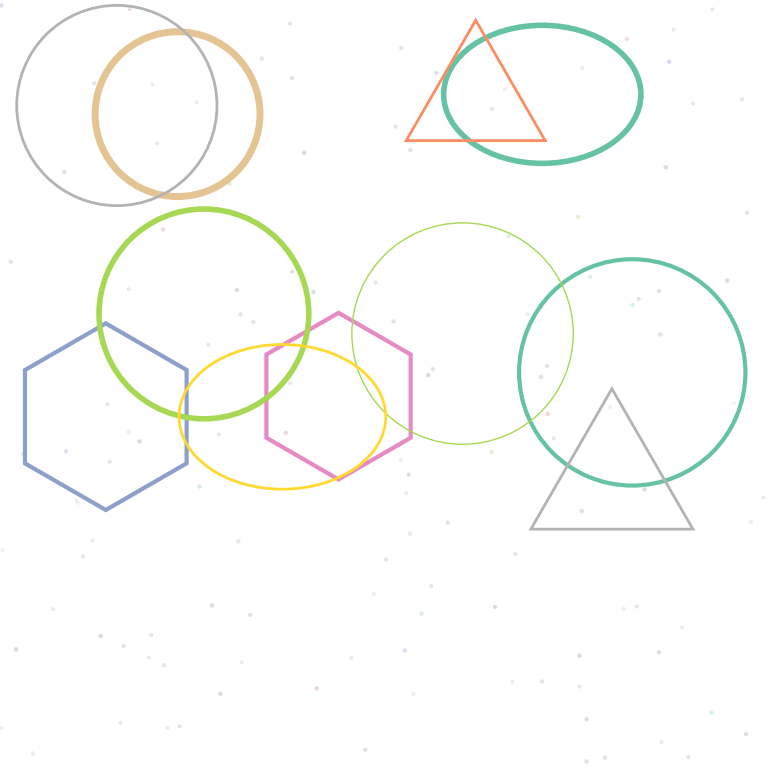[{"shape": "circle", "thickness": 1.5, "radius": 0.73, "center": [0.821, 0.516]}, {"shape": "oval", "thickness": 2, "radius": 0.64, "center": [0.704, 0.877]}, {"shape": "triangle", "thickness": 1, "radius": 0.52, "center": [0.618, 0.869]}, {"shape": "hexagon", "thickness": 1.5, "radius": 0.61, "center": [0.137, 0.459]}, {"shape": "hexagon", "thickness": 1.5, "radius": 0.54, "center": [0.44, 0.486]}, {"shape": "circle", "thickness": 0.5, "radius": 0.72, "center": [0.601, 0.567]}, {"shape": "circle", "thickness": 2, "radius": 0.68, "center": [0.265, 0.592]}, {"shape": "oval", "thickness": 1, "radius": 0.67, "center": [0.367, 0.459]}, {"shape": "circle", "thickness": 2.5, "radius": 0.54, "center": [0.231, 0.852]}, {"shape": "triangle", "thickness": 1, "radius": 0.61, "center": [0.795, 0.374]}, {"shape": "circle", "thickness": 1, "radius": 0.65, "center": [0.152, 0.863]}]